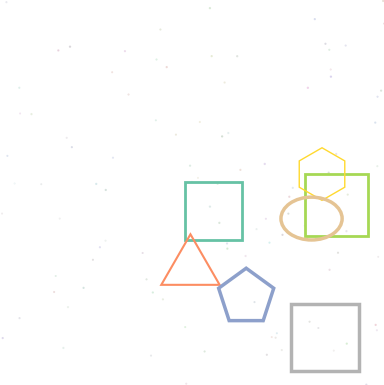[{"shape": "square", "thickness": 2, "radius": 0.37, "center": [0.554, 0.452]}, {"shape": "triangle", "thickness": 1.5, "radius": 0.44, "center": [0.495, 0.304]}, {"shape": "pentagon", "thickness": 2.5, "radius": 0.38, "center": [0.639, 0.228]}, {"shape": "square", "thickness": 2, "radius": 0.4, "center": [0.874, 0.467]}, {"shape": "hexagon", "thickness": 1, "radius": 0.34, "center": [0.836, 0.548]}, {"shape": "oval", "thickness": 2.5, "radius": 0.4, "center": [0.809, 0.432]}, {"shape": "square", "thickness": 2.5, "radius": 0.44, "center": [0.845, 0.123]}]